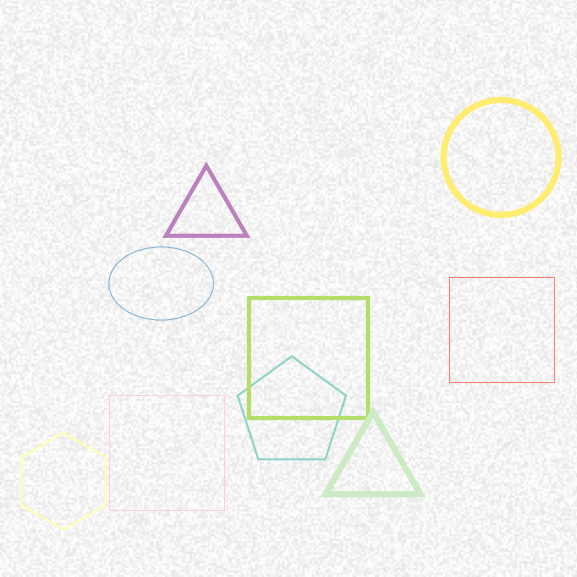[{"shape": "pentagon", "thickness": 1, "radius": 0.49, "center": [0.505, 0.284]}, {"shape": "hexagon", "thickness": 1, "radius": 0.42, "center": [0.11, 0.166]}, {"shape": "square", "thickness": 0.5, "radius": 0.45, "center": [0.868, 0.429]}, {"shape": "oval", "thickness": 0.5, "radius": 0.45, "center": [0.279, 0.508]}, {"shape": "square", "thickness": 2, "radius": 0.52, "center": [0.534, 0.379]}, {"shape": "square", "thickness": 0.5, "radius": 0.5, "center": [0.288, 0.216]}, {"shape": "triangle", "thickness": 2, "radius": 0.4, "center": [0.357, 0.631]}, {"shape": "triangle", "thickness": 3, "radius": 0.47, "center": [0.646, 0.191]}, {"shape": "circle", "thickness": 3, "radius": 0.5, "center": [0.868, 0.726]}]